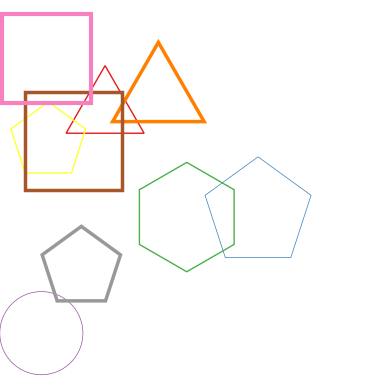[{"shape": "triangle", "thickness": 1, "radius": 0.59, "center": [0.273, 0.712]}, {"shape": "pentagon", "thickness": 0.5, "radius": 0.72, "center": [0.67, 0.448]}, {"shape": "hexagon", "thickness": 1, "radius": 0.71, "center": [0.485, 0.436]}, {"shape": "circle", "thickness": 0.5, "radius": 0.54, "center": [0.107, 0.135]}, {"shape": "triangle", "thickness": 2.5, "radius": 0.69, "center": [0.411, 0.753]}, {"shape": "pentagon", "thickness": 1, "radius": 0.51, "center": [0.125, 0.633]}, {"shape": "square", "thickness": 2.5, "radius": 0.63, "center": [0.191, 0.634]}, {"shape": "square", "thickness": 3, "radius": 0.57, "center": [0.121, 0.849]}, {"shape": "pentagon", "thickness": 2.5, "radius": 0.53, "center": [0.211, 0.305]}]